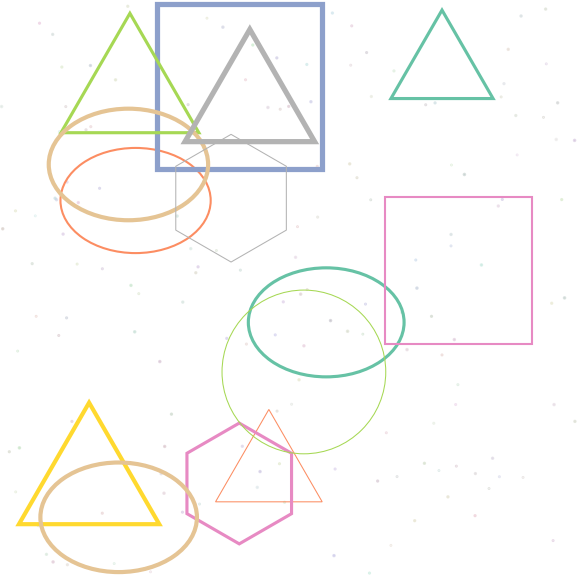[{"shape": "triangle", "thickness": 1.5, "radius": 0.51, "center": [0.765, 0.88]}, {"shape": "oval", "thickness": 1.5, "radius": 0.67, "center": [0.565, 0.441]}, {"shape": "triangle", "thickness": 0.5, "radius": 0.53, "center": [0.466, 0.183]}, {"shape": "oval", "thickness": 1, "radius": 0.65, "center": [0.235, 0.652]}, {"shape": "square", "thickness": 2.5, "radius": 0.71, "center": [0.415, 0.85]}, {"shape": "square", "thickness": 1, "radius": 0.64, "center": [0.793, 0.531]}, {"shape": "hexagon", "thickness": 1.5, "radius": 0.52, "center": [0.414, 0.162]}, {"shape": "triangle", "thickness": 1.5, "radius": 0.69, "center": [0.225, 0.838]}, {"shape": "circle", "thickness": 0.5, "radius": 0.71, "center": [0.526, 0.355]}, {"shape": "triangle", "thickness": 2, "radius": 0.7, "center": [0.154, 0.162]}, {"shape": "oval", "thickness": 2, "radius": 0.69, "center": [0.222, 0.714]}, {"shape": "oval", "thickness": 2, "radius": 0.68, "center": [0.205, 0.103]}, {"shape": "hexagon", "thickness": 0.5, "radius": 0.55, "center": [0.4, 0.656]}, {"shape": "triangle", "thickness": 2.5, "radius": 0.65, "center": [0.433, 0.819]}]